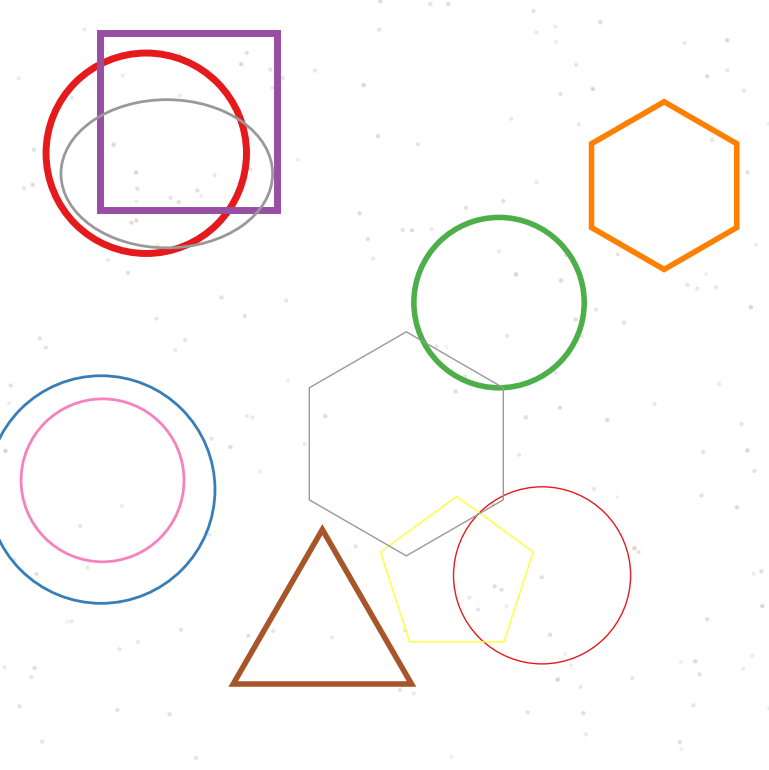[{"shape": "circle", "thickness": 0.5, "radius": 0.57, "center": [0.704, 0.253]}, {"shape": "circle", "thickness": 2.5, "radius": 0.65, "center": [0.19, 0.801]}, {"shape": "circle", "thickness": 1, "radius": 0.74, "center": [0.131, 0.364]}, {"shape": "circle", "thickness": 2, "radius": 0.55, "center": [0.648, 0.607]}, {"shape": "square", "thickness": 2.5, "radius": 0.57, "center": [0.244, 0.842]}, {"shape": "hexagon", "thickness": 2, "radius": 0.54, "center": [0.862, 0.759]}, {"shape": "pentagon", "thickness": 0.5, "radius": 0.52, "center": [0.593, 0.251]}, {"shape": "triangle", "thickness": 2, "radius": 0.67, "center": [0.419, 0.179]}, {"shape": "circle", "thickness": 1, "radius": 0.53, "center": [0.133, 0.376]}, {"shape": "hexagon", "thickness": 0.5, "radius": 0.73, "center": [0.528, 0.424]}, {"shape": "oval", "thickness": 1, "radius": 0.69, "center": [0.217, 0.774]}]